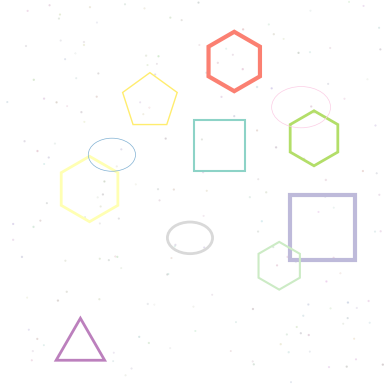[{"shape": "square", "thickness": 1.5, "radius": 0.33, "center": [0.57, 0.623]}, {"shape": "hexagon", "thickness": 2, "radius": 0.42, "center": [0.233, 0.509]}, {"shape": "square", "thickness": 3, "radius": 0.42, "center": [0.838, 0.408]}, {"shape": "hexagon", "thickness": 3, "radius": 0.39, "center": [0.608, 0.84]}, {"shape": "oval", "thickness": 0.5, "radius": 0.31, "center": [0.291, 0.598]}, {"shape": "hexagon", "thickness": 2, "radius": 0.36, "center": [0.816, 0.641]}, {"shape": "oval", "thickness": 0.5, "radius": 0.38, "center": [0.782, 0.722]}, {"shape": "oval", "thickness": 2, "radius": 0.29, "center": [0.493, 0.382]}, {"shape": "triangle", "thickness": 2, "radius": 0.36, "center": [0.209, 0.101]}, {"shape": "hexagon", "thickness": 1.5, "radius": 0.31, "center": [0.725, 0.31]}, {"shape": "pentagon", "thickness": 1, "radius": 0.37, "center": [0.389, 0.737]}]